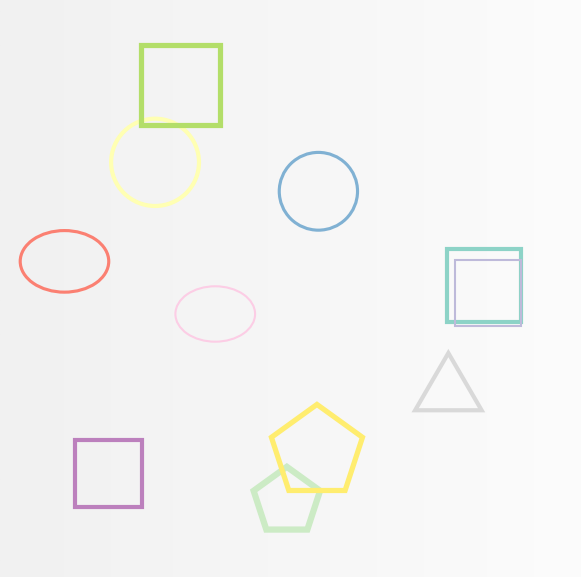[{"shape": "square", "thickness": 2, "radius": 0.32, "center": [0.832, 0.505]}, {"shape": "circle", "thickness": 2, "radius": 0.38, "center": [0.267, 0.718]}, {"shape": "square", "thickness": 1, "radius": 0.29, "center": [0.84, 0.492]}, {"shape": "oval", "thickness": 1.5, "radius": 0.38, "center": [0.111, 0.547]}, {"shape": "circle", "thickness": 1.5, "radius": 0.34, "center": [0.548, 0.668]}, {"shape": "square", "thickness": 2.5, "radius": 0.34, "center": [0.311, 0.852]}, {"shape": "oval", "thickness": 1, "radius": 0.34, "center": [0.37, 0.455]}, {"shape": "triangle", "thickness": 2, "radius": 0.33, "center": [0.771, 0.322]}, {"shape": "square", "thickness": 2, "radius": 0.29, "center": [0.186, 0.179]}, {"shape": "pentagon", "thickness": 3, "radius": 0.3, "center": [0.493, 0.131]}, {"shape": "pentagon", "thickness": 2.5, "radius": 0.41, "center": [0.545, 0.216]}]